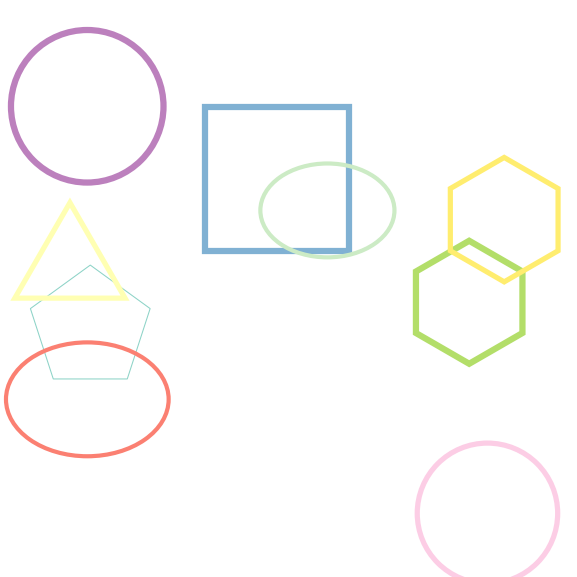[{"shape": "pentagon", "thickness": 0.5, "radius": 0.54, "center": [0.156, 0.431]}, {"shape": "triangle", "thickness": 2.5, "radius": 0.55, "center": [0.121, 0.538]}, {"shape": "oval", "thickness": 2, "radius": 0.7, "center": [0.151, 0.308]}, {"shape": "square", "thickness": 3, "radius": 0.62, "center": [0.479, 0.688]}, {"shape": "hexagon", "thickness": 3, "radius": 0.53, "center": [0.812, 0.476]}, {"shape": "circle", "thickness": 2.5, "radius": 0.61, "center": [0.844, 0.11]}, {"shape": "circle", "thickness": 3, "radius": 0.66, "center": [0.151, 0.815]}, {"shape": "oval", "thickness": 2, "radius": 0.58, "center": [0.567, 0.635]}, {"shape": "hexagon", "thickness": 2.5, "radius": 0.54, "center": [0.873, 0.619]}]